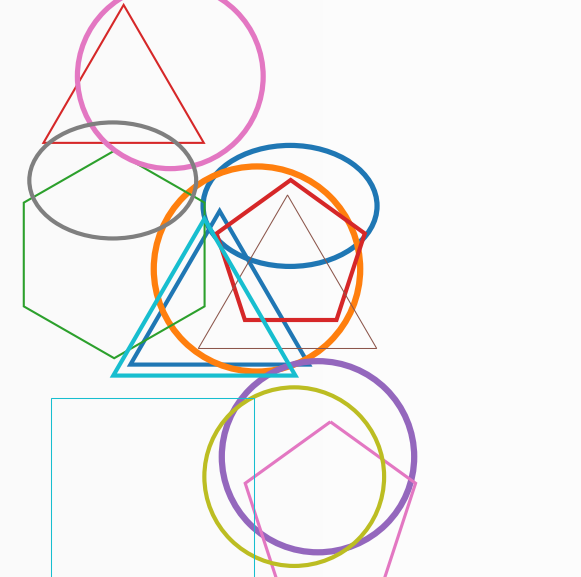[{"shape": "oval", "thickness": 2.5, "radius": 0.75, "center": [0.499, 0.643]}, {"shape": "triangle", "thickness": 2, "radius": 0.89, "center": [0.378, 0.456]}, {"shape": "circle", "thickness": 3, "radius": 0.89, "center": [0.442, 0.533]}, {"shape": "hexagon", "thickness": 1, "radius": 0.9, "center": [0.196, 0.558]}, {"shape": "triangle", "thickness": 1, "radius": 0.8, "center": [0.213, 0.831]}, {"shape": "pentagon", "thickness": 2, "radius": 0.67, "center": [0.5, 0.553]}, {"shape": "circle", "thickness": 3, "radius": 0.83, "center": [0.547, 0.208]}, {"shape": "triangle", "thickness": 0.5, "radius": 0.89, "center": [0.495, 0.484]}, {"shape": "circle", "thickness": 2.5, "radius": 0.8, "center": [0.293, 0.867]}, {"shape": "pentagon", "thickness": 1.5, "radius": 0.77, "center": [0.568, 0.115]}, {"shape": "oval", "thickness": 2, "radius": 0.72, "center": [0.194, 0.687]}, {"shape": "circle", "thickness": 2, "radius": 0.77, "center": [0.506, 0.174]}, {"shape": "square", "thickness": 0.5, "radius": 0.87, "center": [0.262, 0.135]}, {"shape": "triangle", "thickness": 2, "radius": 0.9, "center": [0.352, 0.439]}]